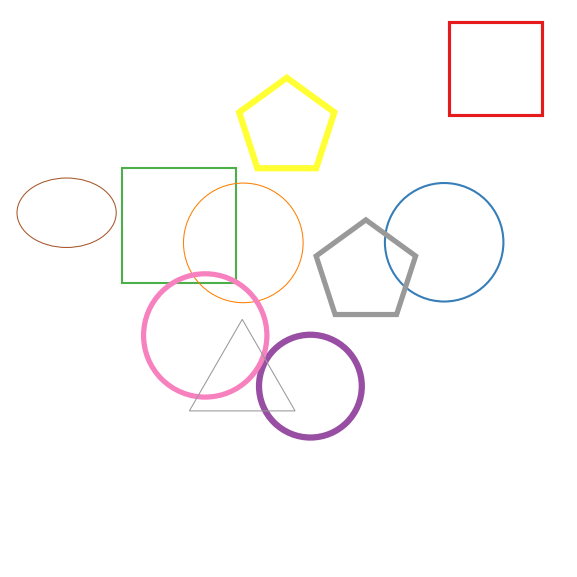[{"shape": "square", "thickness": 1.5, "radius": 0.4, "center": [0.859, 0.88]}, {"shape": "circle", "thickness": 1, "radius": 0.51, "center": [0.769, 0.58]}, {"shape": "square", "thickness": 1, "radius": 0.5, "center": [0.31, 0.608]}, {"shape": "circle", "thickness": 3, "radius": 0.44, "center": [0.538, 0.331]}, {"shape": "circle", "thickness": 0.5, "radius": 0.52, "center": [0.421, 0.579]}, {"shape": "pentagon", "thickness": 3, "radius": 0.43, "center": [0.497, 0.778]}, {"shape": "oval", "thickness": 0.5, "radius": 0.43, "center": [0.115, 0.631]}, {"shape": "circle", "thickness": 2.5, "radius": 0.53, "center": [0.355, 0.418]}, {"shape": "triangle", "thickness": 0.5, "radius": 0.53, "center": [0.419, 0.34]}, {"shape": "pentagon", "thickness": 2.5, "radius": 0.45, "center": [0.634, 0.528]}]